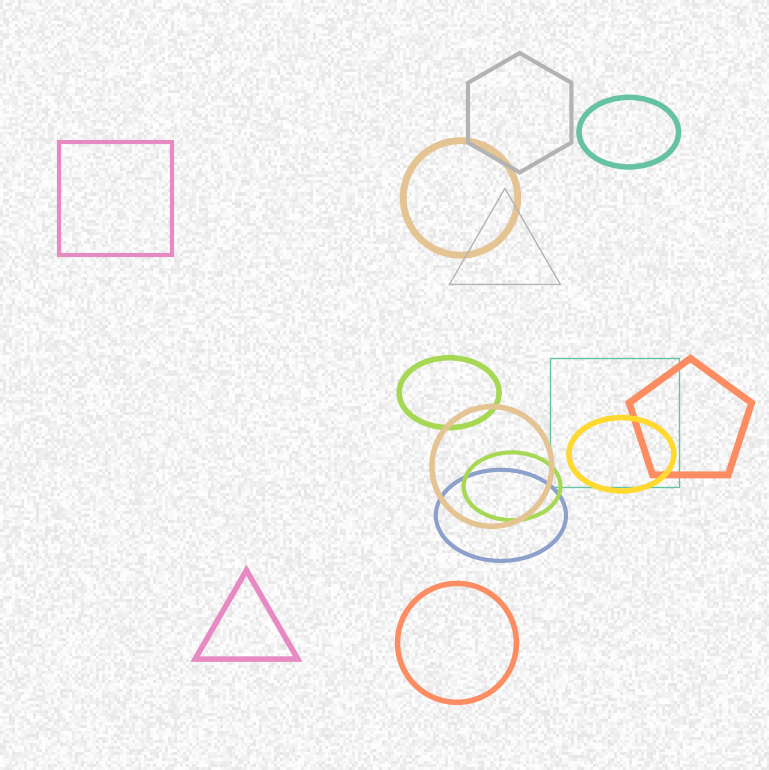[{"shape": "square", "thickness": 0.5, "radius": 0.42, "center": [0.798, 0.452]}, {"shape": "oval", "thickness": 2, "radius": 0.32, "center": [0.817, 0.828]}, {"shape": "pentagon", "thickness": 2.5, "radius": 0.42, "center": [0.897, 0.451]}, {"shape": "circle", "thickness": 2, "radius": 0.39, "center": [0.593, 0.165]}, {"shape": "oval", "thickness": 1.5, "radius": 0.42, "center": [0.651, 0.331]}, {"shape": "square", "thickness": 1.5, "radius": 0.37, "center": [0.15, 0.742]}, {"shape": "triangle", "thickness": 2, "radius": 0.38, "center": [0.32, 0.183]}, {"shape": "oval", "thickness": 1.5, "radius": 0.31, "center": [0.665, 0.369]}, {"shape": "oval", "thickness": 2, "radius": 0.32, "center": [0.583, 0.49]}, {"shape": "oval", "thickness": 2, "radius": 0.34, "center": [0.807, 0.41]}, {"shape": "circle", "thickness": 2.5, "radius": 0.37, "center": [0.598, 0.743]}, {"shape": "circle", "thickness": 2, "radius": 0.39, "center": [0.639, 0.394]}, {"shape": "hexagon", "thickness": 1.5, "radius": 0.39, "center": [0.675, 0.854]}, {"shape": "triangle", "thickness": 0.5, "radius": 0.42, "center": [0.656, 0.672]}]